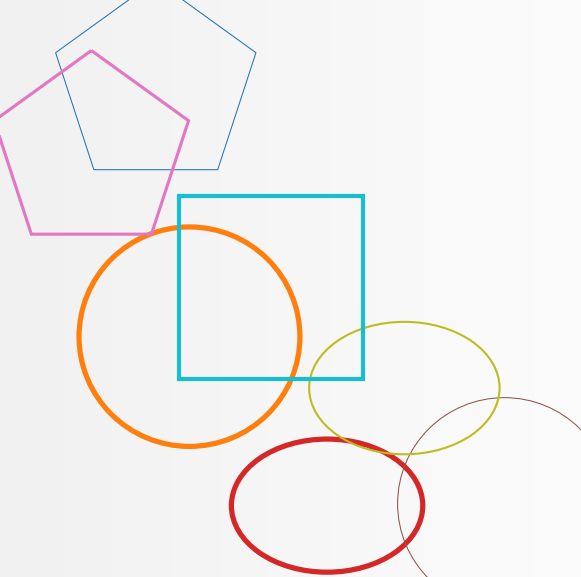[{"shape": "pentagon", "thickness": 0.5, "radius": 0.91, "center": [0.268, 0.852]}, {"shape": "circle", "thickness": 2.5, "radius": 0.95, "center": [0.326, 0.416]}, {"shape": "oval", "thickness": 2.5, "radius": 0.82, "center": [0.563, 0.124]}, {"shape": "circle", "thickness": 0.5, "radius": 0.92, "center": [0.868, 0.127]}, {"shape": "pentagon", "thickness": 1.5, "radius": 0.88, "center": [0.157, 0.736]}, {"shape": "oval", "thickness": 1, "radius": 0.82, "center": [0.696, 0.327]}, {"shape": "square", "thickness": 2, "radius": 0.79, "center": [0.466, 0.501]}]